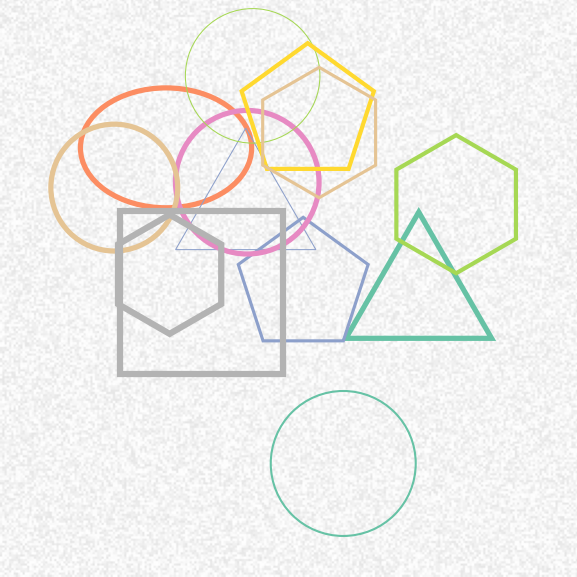[{"shape": "circle", "thickness": 1, "radius": 0.63, "center": [0.594, 0.197]}, {"shape": "triangle", "thickness": 2.5, "radius": 0.73, "center": [0.725, 0.486]}, {"shape": "oval", "thickness": 2.5, "radius": 0.74, "center": [0.288, 0.743]}, {"shape": "pentagon", "thickness": 1.5, "radius": 0.59, "center": [0.525, 0.505]}, {"shape": "triangle", "thickness": 0.5, "radius": 0.7, "center": [0.425, 0.637]}, {"shape": "circle", "thickness": 2.5, "radius": 0.62, "center": [0.428, 0.684]}, {"shape": "circle", "thickness": 0.5, "radius": 0.58, "center": [0.437, 0.868]}, {"shape": "hexagon", "thickness": 2, "radius": 0.6, "center": [0.79, 0.646]}, {"shape": "pentagon", "thickness": 2, "radius": 0.6, "center": [0.533, 0.804]}, {"shape": "circle", "thickness": 2.5, "radius": 0.55, "center": [0.198, 0.674]}, {"shape": "hexagon", "thickness": 1.5, "radius": 0.56, "center": [0.553, 0.77]}, {"shape": "square", "thickness": 3, "radius": 0.71, "center": [0.349, 0.493]}, {"shape": "hexagon", "thickness": 3, "radius": 0.52, "center": [0.294, 0.524]}]